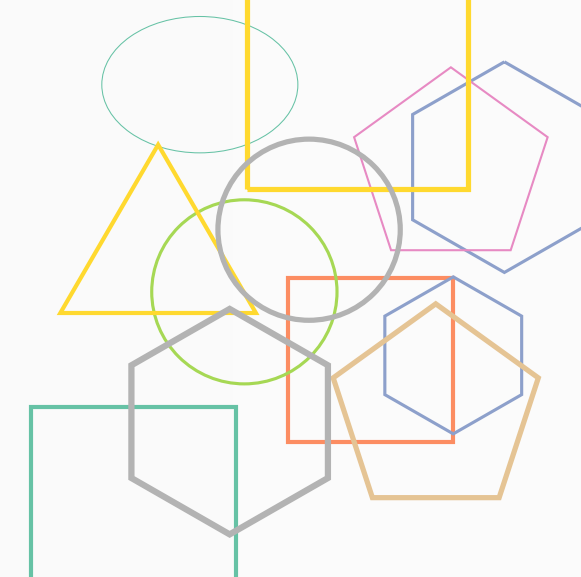[{"shape": "square", "thickness": 2, "radius": 0.88, "center": [0.23, 0.118]}, {"shape": "oval", "thickness": 0.5, "radius": 0.84, "center": [0.344, 0.853]}, {"shape": "square", "thickness": 2, "radius": 0.71, "center": [0.638, 0.375]}, {"shape": "hexagon", "thickness": 1.5, "radius": 0.68, "center": [0.78, 0.384]}, {"shape": "hexagon", "thickness": 1.5, "radius": 0.91, "center": [0.868, 0.71]}, {"shape": "pentagon", "thickness": 1, "radius": 0.88, "center": [0.776, 0.708]}, {"shape": "circle", "thickness": 1.5, "radius": 0.8, "center": [0.42, 0.494]}, {"shape": "square", "thickness": 2.5, "radius": 0.95, "center": [0.615, 0.862]}, {"shape": "triangle", "thickness": 2, "radius": 0.97, "center": [0.272, 0.554]}, {"shape": "pentagon", "thickness": 2.5, "radius": 0.93, "center": [0.75, 0.287]}, {"shape": "circle", "thickness": 2.5, "radius": 0.78, "center": [0.532, 0.601]}, {"shape": "hexagon", "thickness": 3, "radius": 0.98, "center": [0.395, 0.269]}]